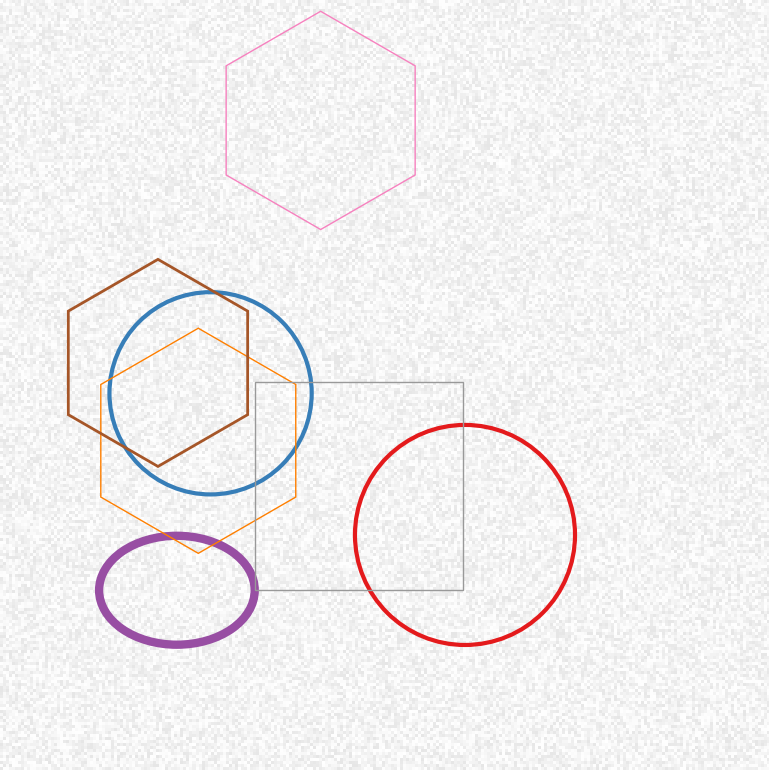[{"shape": "circle", "thickness": 1.5, "radius": 0.71, "center": [0.604, 0.305]}, {"shape": "circle", "thickness": 1.5, "radius": 0.66, "center": [0.273, 0.489]}, {"shape": "oval", "thickness": 3, "radius": 0.51, "center": [0.23, 0.233]}, {"shape": "hexagon", "thickness": 0.5, "radius": 0.73, "center": [0.258, 0.428]}, {"shape": "hexagon", "thickness": 1, "radius": 0.67, "center": [0.205, 0.529]}, {"shape": "hexagon", "thickness": 0.5, "radius": 0.71, "center": [0.416, 0.844]}, {"shape": "square", "thickness": 0.5, "radius": 0.67, "center": [0.467, 0.369]}]